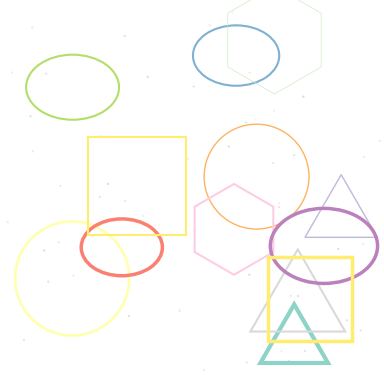[{"shape": "triangle", "thickness": 3, "radius": 0.51, "center": [0.764, 0.108]}, {"shape": "circle", "thickness": 2, "radius": 0.74, "center": [0.187, 0.277]}, {"shape": "triangle", "thickness": 1, "radius": 0.54, "center": [0.886, 0.438]}, {"shape": "oval", "thickness": 2.5, "radius": 0.53, "center": [0.316, 0.358]}, {"shape": "oval", "thickness": 1.5, "radius": 0.56, "center": [0.613, 0.856]}, {"shape": "circle", "thickness": 1, "radius": 0.68, "center": [0.666, 0.541]}, {"shape": "oval", "thickness": 1.5, "radius": 0.6, "center": [0.189, 0.773]}, {"shape": "hexagon", "thickness": 1.5, "radius": 0.59, "center": [0.608, 0.404]}, {"shape": "triangle", "thickness": 1.5, "radius": 0.71, "center": [0.774, 0.21]}, {"shape": "oval", "thickness": 2.5, "radius": 0.7, "center": [0.841, 0.361]}, {"shape": "hexagon", "thickness": 0.5, "radius": 0.7, "center": [0.713, 0.896]}, {"shape": "square", "thickness": 2.5, "radius": 0.54, "center": [0.805, 0.223]}, {"shape": "square", "thickness": 1.5, "radius": 0.63, "center": [0.356, 0.517]}]